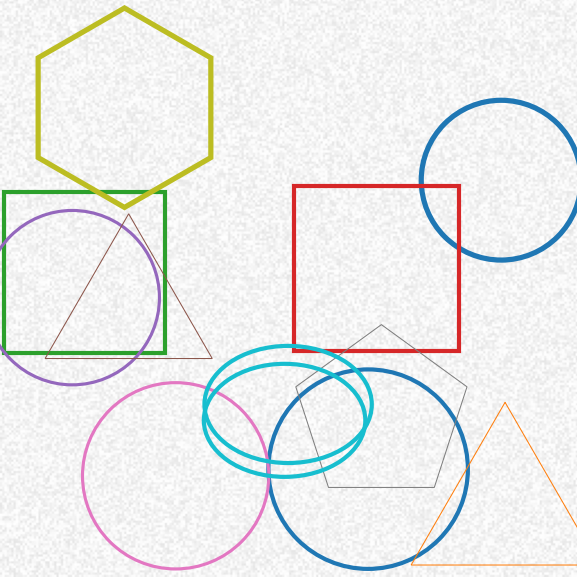[{"shape": "circle", "thickness": 2.5, "radius": 0.69, "center": [0.868, 0.687]}, {"shape": "circle", "thickness": 2, "radius": 0.86, "center": [0.637, 0.187]}, {"shape": "triangle", "thickness": 0.5, "radius": 0.94, "center": [0.875, 0.115]}, {"shape": "square", "thickness": 2, "radius": 0.7, "center": [0.146, 0.527]}, {"shape": "square", "thickness": 2, "radius": 0.72, "center": [0.652, 0.534]}, {"shape": "circle", "thickness": 1.5, "radius": 0.75, "center": [0.125, 0.484]}, {"shape": "triangle", "thickness": 0.5, "radius": 0.84, "center": [0.223, 0.462]}, {"shape": "circle", "thickness": 1.5, "radius": 0.81, "center": [0.304, 0.175]}, {"shape": "pentagon", "thickness": 0.5, "radius": 0.78, "center": [0.66, 0.281]}, {"shape": "hexagon", "thickness": 2.5, "radius": 0.86, "center": [0.216, 0.813]}, {"shape": "oval", "thickness": 2, "radius": 0.7, "center": [0.493, 0.271]}, {"shape": "oval", "thickness": 2, "radius": 0.72, "center": [0.499, 0.299]}]